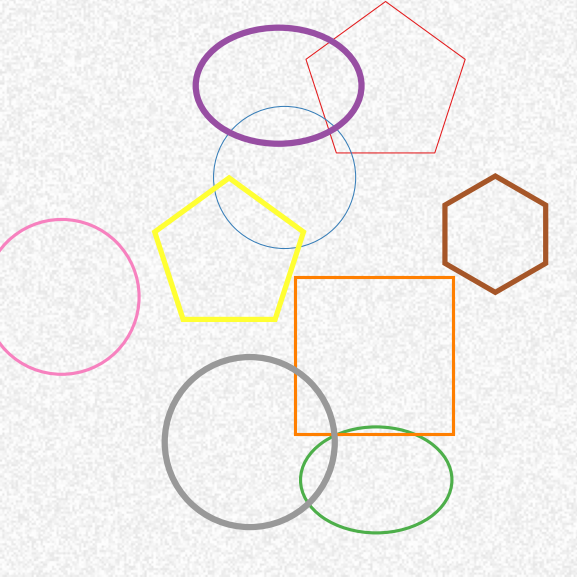[{"shape": "pentagon", "thickness": 0.5, "radius": 0.72, "center": [0.668, 0.852]}, {"shape": "circle", "thickness": 0.5, "radius": 0.62, "center": [0.493, 0.692]}, {"shape": "oval", "thickness": 1.5, "radius": 0.66, "center": [0.651, 0.168]}, {"shape": "oval", "thickness": 3, "radius": 0.72, "center": [0.482, 0.851]}, {"shape": "square", "thickness": 1.5, "radius": 0.68, "center": [0.648, 0.384]}, {"shape": "pentagon", "thickness": 2.5, "radius": 0.68, "center": [0.397, 0.556]}, {"shape": "hexagon", "thickness": 2.5, "radius": 0.5, "center": [0.858, 0.594]}, {"shape": "circle", "thickness": 1.5, "radius": 0.67, "center": [0.107, 0.485]}, {"shape": "circle", "thickness": 3, "radius": 0.74, "center": [0.432, 0.234]}]